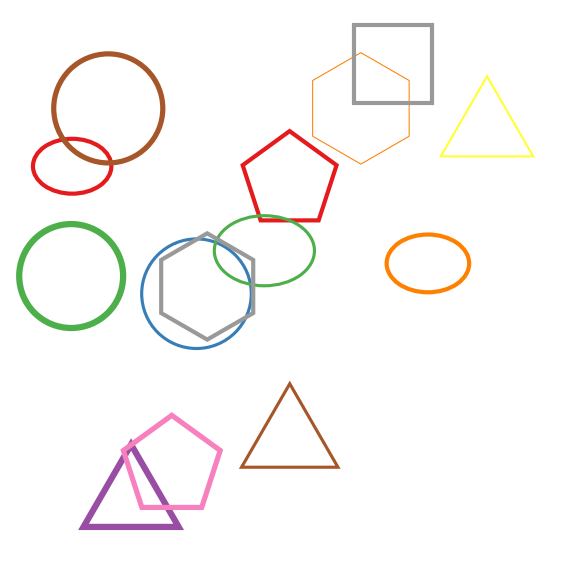[{"shape": "pentagon", "thickness": 2, "radius": 0.43, "center": [0.502, 0.687]}, {"shape": "oval", "thickness": 2, "radius": 0.34, "center": [0.125, 0.711]}, {"shape": "circle", "thickness": 1.5, "radius": 0.47, "center": [0.34, 0.491]}, {"shape": "oval", "thickness": 1.5, "radius": 0.43, "center": [0.458, 0.565]}, {"shape": "circle", "thickness": 3, "radius": 0.45, "center": [0.123, 0.521]}, {"shape": "triangle", "thickness": 3, "radius": 0.48, "center": [0.227, 0.134]}, {"shape": "oval", "thickness": 2, "radius": 0.36, "center": [0.741, 0.543]}, {"shape": "hexagon", "thickness": 0.5, "radius": 0.48, "center": [0.625, 0.811]}, {"shape": "triangle", "thickness": 1, "radius": 0.46, "center": [0.843, 0.775]}, {"shape": "triangle", "thickness": 1.5, "radius": 0.48, "center": [0.502, 0.238]}, {"shape": "circle", "thickness": 2.5, "radius": 0.47, "center": [0.187, 0.811]}, {"shape": "pentagon", "thickness": 2.5, "radius": 0.44, "center": [0.297, 0.192]}, {"shape": "hexagon", "thickness": 2, "radius": 0.46, "center": [0.359, 0.503]}, {"shape": "square", "thickness": 2, "radius": 0.34, "center": [0.68, 0.888]}]